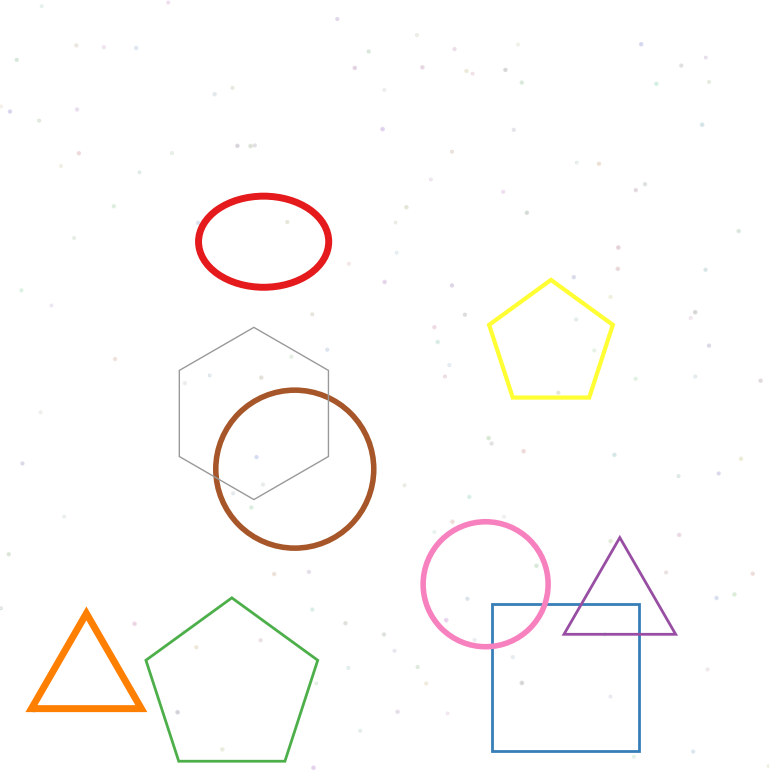[{"shape": "oval", "thickness": 2.5, "radius": 0.42, "center": [0.342, 0.686]}, {"shape": "square", "thickness": 1, "radius": 0.48, "center": [0.735, 0.12]}, {"shape": "pentagon", "thickness": 1, "radius": 0.59, "center": [0.301, 0.106]}, {"shape": "triangle", "thickness": 1, "radius": 0.42, "center": [0.805, 0.218]}, {"shape": "triangle", "thickness": 2.5, "radius": 0.41, "center": [0.112, 0.121]}, {"shape": "pentagon", "thickness": 1.5, "radius": 0.42, "center": [0.716, 0.552]}, {"shape": "circle", "thickness": 2, "radius": 0.51, "center": [0.383, 0.391]}, {"shape": "circle", "thickness": 2, "radius": 0.41, "center": [0.631, 0.241]}, {"shape": "hexagon", "thickness": 0.5, "radius": 0.56, "center": [0.33, 0.463]}]